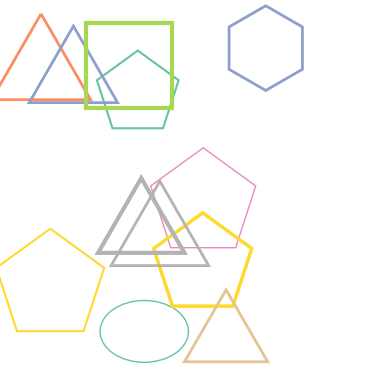[{"shape": "oval", "thickness": 1, "radius": 0.57, "center": [0.375, 0.139]}, {"shape": "pentagon", "thickness": 1.5, "radius": 0.56, "center": [0.358, 0.757]}, {"shape": "triangle", "thickness": 2, "radius": 0.74, "center": [0.107, 0.815]}, {"shape": "hexagon", "thickness": 2, "radius": 0.55, "center": [0.69, 0.875]}, {"shape": "triangle", "thickness": 2, "radius": 0.66, "center": [0.191, 0.8]}, {"shape": "pentagon", "thickness": 1, "radius": 0.72, "center": [0.528, 0.473]}, {"shape": "square", "thickness": 3, "radius": 0.55, "center": [0.335, 0.831]}, {"shape": "pentagon", "thickness": 2.5, "radius": 0.67, "center": [0.526, 0.313]}, {"shape": "pentagon", "thickness": 1.5, "radius": 0.74, "center": [0.131, 0.259]}, {"shape": "triangle", "thickness": 2, "radius": 0.62, "center": [0.587, 0.123]}, {"shape": "triangle", "thickness": 3, "radius": 0.65, "center": [0.367, 0.408]}, {"shape": "triangle", "thickness": 2, "radius": 0.73, "center": [0.415, 0.383]}]